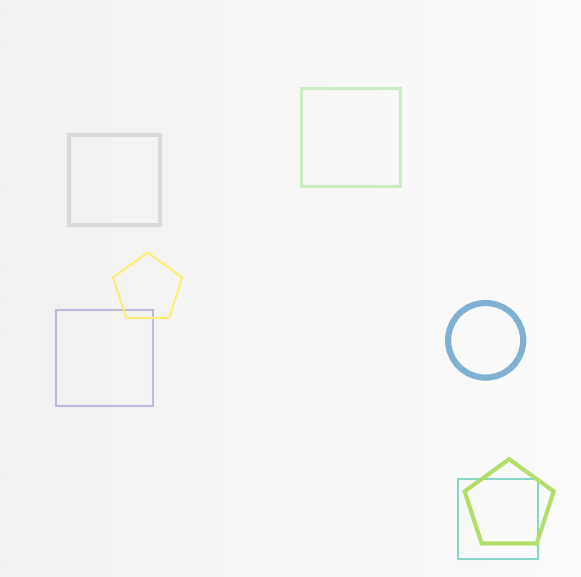[{"shape": "square", "thickness": 1, "radius": 0.34, "center": [0.857, 0.101]}, {"shape": "square", "thickness": 1, "radius": 0.41, "center": [0.18, 0.38]}, {"shape": "circle", "thickness": 3, "radius": 0.32, "center": [0.835, 0.41]}, {"shape": "pentagon", "thickness": 2, "radius": 0.4, "center": [0.876, 0.123]}, {"shape": "square", "thickness": 2, "radius": 0.39, "center": [0.198, 0.687]}, {"shape": "square", "thickness": 1.5, "radius": 0.42, "center": [0.603, 0.762]}, {"shape": "pentagon", "thickness": 1, "radius": 0.31, "center": [0.254, 0.499]}]